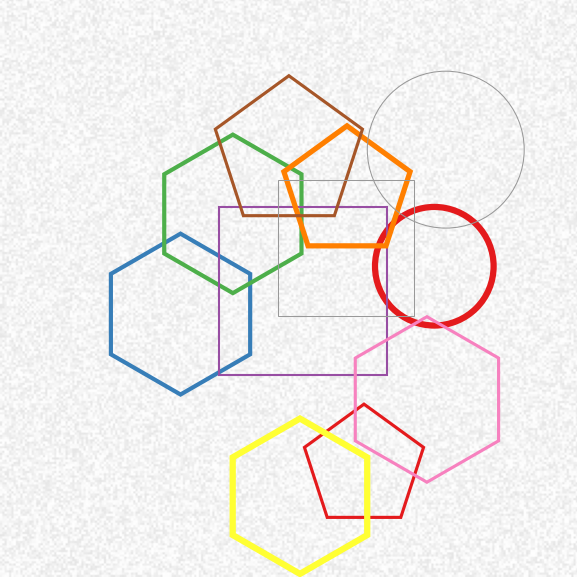[{"shape": "circle", "thickness": 3, "radius": 0.51, "center": [0.752, 0.538]}, {"shape": "pentagon", "thickness": 1.5, "radius": 0.54, "center": [0.63, 0.191]}, {"shape": "hexagon", "thickness": 2, "radius": 0.7, "center": [0.313, 0.455]}, {"shape": "hexagon", "thickness": 2, "radius": 0.69, "center": [0.403, 0.629]}, {"shape": "square", "thickness": 1, "radius": 0.73, "center": [0.525, 0.495]}, {"shape": "pentagon", "thickness": 2.5, "radius": 0.57, "center": [0.601, 0.666]}, {"shape": "hexagon", "thickness": 3, "radius": 0.67, "center": [0.519, 0.14]}, {"shape": "pentagon", "thickness": 1.5, "radius": 0.67, "center": [0.5, 0.734]}, {"shape": "hexagon", "thickness": 1.5, "radius": 0.72, "center": [0.739, 0.307]}, {"shape": "square", "thickness": 0.5, "radius": 0.59, "center": [0.599, 0.57]}, {"shape": "circle", "thickness": 0.5, "radius": 0.68, "center": [0.772, 0.74]}]